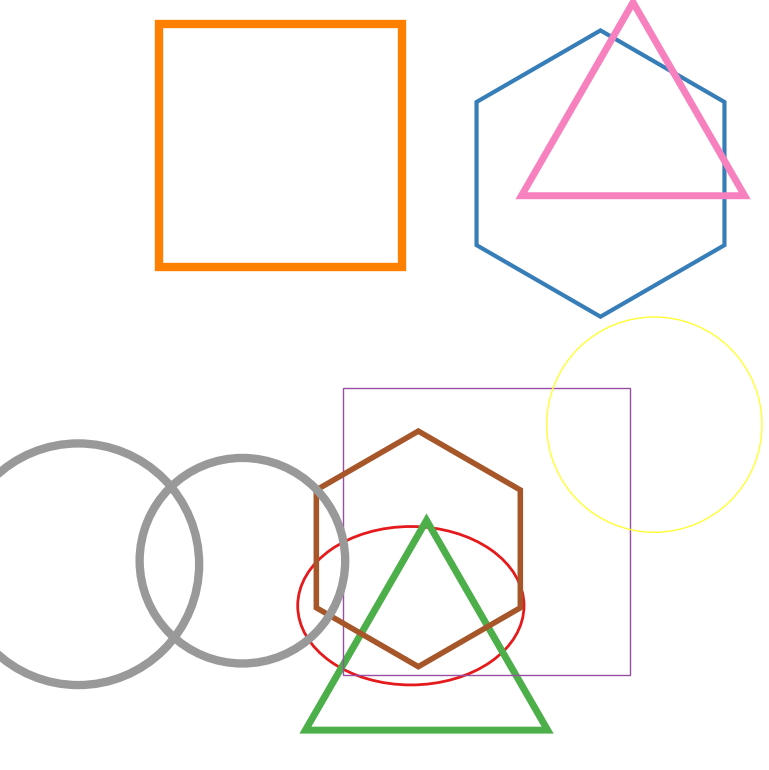[{"shape": "oval", "thickness": 1, "radius": 0.73, "center": [0.534, 0.213]}, {"shape": "hexagon", "thickness": 1.5, "radius": 0.93, "center": [0.78, 0.775]}, {"shape": "triangle", "thickness": 2.5, "radius": 0.91, "center": [0.554, 0.143]}, {"shape": "square", "thickness": 0.5, "radius": 0.93, "center": [0.632, 0.31]}, {"shape": "square", "thickness": 3, "radius": 0.79, "center": [0.364, 0.811]}, {"shape": "circle", "thickness": 0.5, "radius": 0.7, "center": [0.85, 0.449]}, {"shape": "hexagon", "thickness": 2, "radius": 0.76, "center": [0.543, 0.287]}, {"shape": "triangle", "thickness": 2.5, "radius": 0.84, "center": [0.822, 0.83]}, {"shape": "circle", "thickness": 3, "radius": 0.67, "center": [0.315, 0.272]}, {"shape": "circle", "thickness": 3, "radius": 0.78, "center": [0.102, 0.267]}]